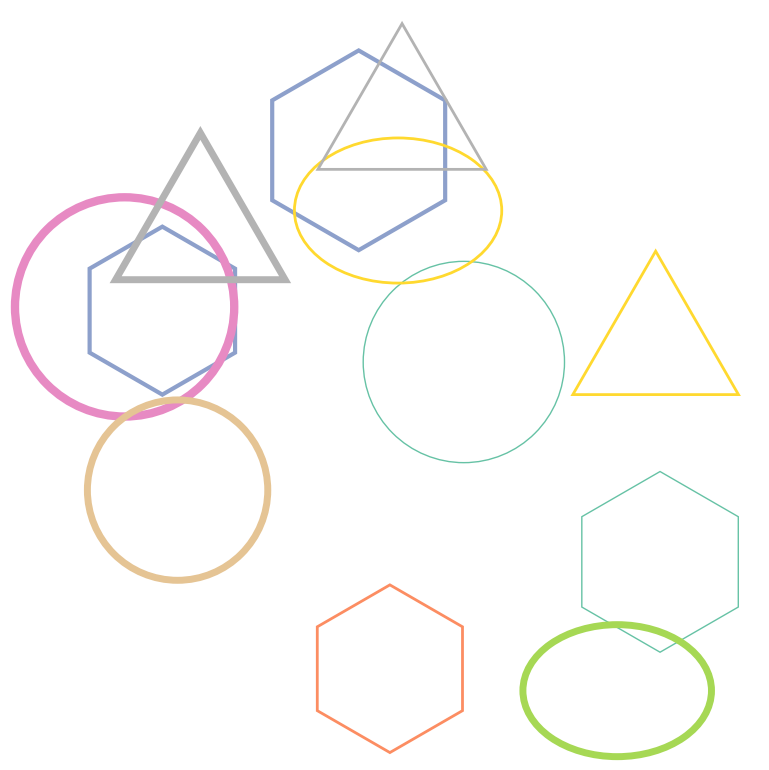[{"shape": "circle", "thickness": 0.5, "radius": 0.65, "center": [0.602, 0.53]}, {"shape": "hexagon", "thickness": 0.5, "radius": 0.59, "center": [0.857, 0.27]}, {"shape": "hexagon", "thickness": 1, "radius": 0.54, "center": [0.506, 0.132]}, {"shape": "hexagon", "thickness": 1.5, "radius": 0.55, "center": [0.211, 0.597]}, {"shape": "hexagon", "thickness": 1.5, "radius": 0.65, "center": [0.466, 0.805]}, {"shape": "circle", "thickness": 3, "radius": 0.71, "center": [0.162, 0.601]}, {"shape": "oval", "thickness": 2.5, "radius": 0.61, "center": [0.802, 0.103]}, {"shape": "oval", "thickness": 1, "radius": 0.67, "center": [0.517, 0.727]}, {"shape": "triangle", "thickness": 1, "radius": 0.62, "center": [0.851, 0.55]}, {"shape": "circle", "thickness": 2.5, "radius": 0.59, "center": [0.231, 0.363]}, {"shape": "triangle", "thickness": 2.5, "radius": 0.64, "center": [0.26, 0.7]}, {"shape": "triangle", "thickness": 1, "radius": 0.63, "center": [0.522, 0.843]}]